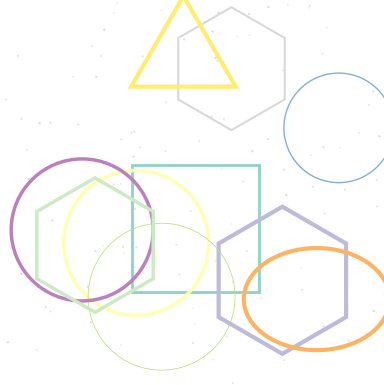[{"shape": "square", "thickness": 2, "radius": 0.82, "center": [0.508, 0.407]}, {"shape": "circle", "thickness": 2.5, "radius": 0.94, "center": [0.354, 0.369]}, {"shape": "hexagon", "thickness": 3, "radius": 0.96, "center": [0.733, 0.272]}, {"shape": "circle", "thickness": 1, "radius": 0.71, "center": [0.88, 0.668]}, {"shape": "oval", "thickness": 3, "radius": 0.95, "center": [0.823, 0.223]}, {"shape": "circle", "thickness": 0.5, "radius": 0.95, "center": [0.42, 0.229]}, {"shape": "hexagon", "thickness": 1.5, "radius": 0.8, "center": [0.601, 0.822]}, {"shape": "circle", "thickness": 2.5, "radius": 0.92, "center": [0.213, 0.403]}, {"shape": "hexagon", "thickness": 2.5, "radius": 0.87, "center": [0.247, 0.363]}, {"shape": "triangle", "thickness": 3, "radius": 0.78, "center": [0.476, 0.853]}]